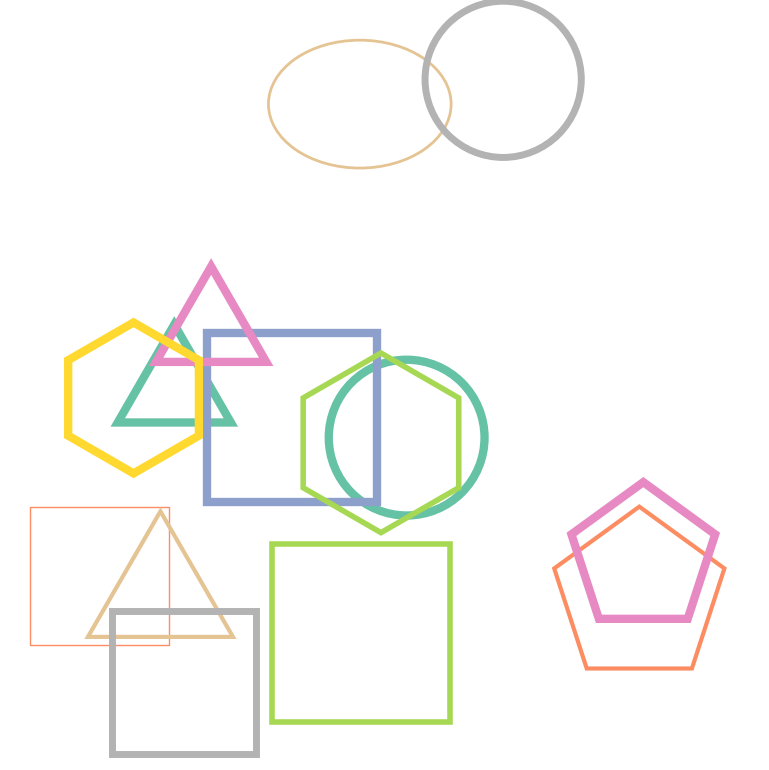[{"shape": "circle", "thickness": 3, "radius": 0.51, "center": [0.528, 0.432]}, {"shape": "triangle", "thickness": 3, "radius": 0.42, "center": [0.226, 0.494]}, {"shape": "pentagon", "thickness": 1.5, "radius": 0.58, "center": [0.83, 0.226]}, {"shape": "square", "thickness": 0.5, "radius": 0.45, "center": [0.129, 0.252]}, {"shape": "square", "thickness": 3, "radius": 0.55, "center": [0.379, 0.458]}, {"shape": "pentagon", "thickness": 3, "radius": 0.49, "center": [0.835, 0.276]}, {"shape": "triangle", "thickness": 3, "radius": 0.41, "center": [0.274, 0.571]}, {"shape": "square", "thickness": 2, "radius": 0.58, "center": [0.469, 0.178]}, {"shape": "hexagon", "thickness": 2, "radius": 0.58, "center": [0.495, 0.425]}, {"shape": "hexagon", "thickness": 3, "radius": 0.49, "center": [0.173, 0.483]}, {"shape": "oval", "thickness": 1, "radius": 0.59, "center": [0.467, 0.865]}, {"shape": "triangle", "thickness": 1.5, "radius": 0.54, "center": [0.208, 0.227]}, {"shape": "square", "thickness": 2.5, "radius": 0.47, "center": [0.239, 0.114]}, {"shape": "circle", "thickness": 2.5, "radius": 0.51, "center": [0.653, 0.897]}]